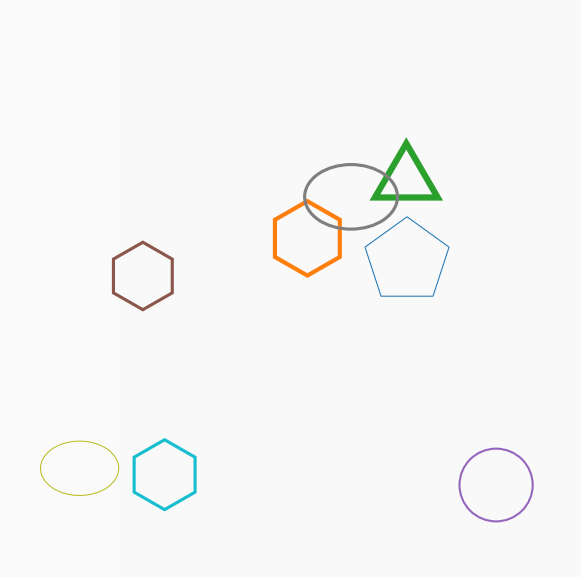[{"shape": "pentagon", "thickness": 0.5, "radius": 0.38, "center": [0.7, 0.548]}, {"shape": "hexagon", "thickness": 2, "radius": 0.32, "center": [0.529, 0.586]}, {"shape": "triangle", "thickness": 3, "radius": 0.31, "center": [0.699, 0.688]}, {"shape": "circle", "thickness": 1, "radius": 0.31, "center": [0.853, 0.159]}, {"shape": "hexagon", "thickness": 1.5, "radius": 0.29, "center": [0.246, 0.521]}, {"shape": "oval", "thickness": 1.5, "radius": 0.4, "center": [0.604, 0.658]}, {"shape": "oval", "thickness": 0.5, "radius": 0.34, "center": [0.137, 0.188]}, {"shape": "hexagon", "thickness": 1.5, "radius": 0.3, "center": [0.283, 0.177]}]